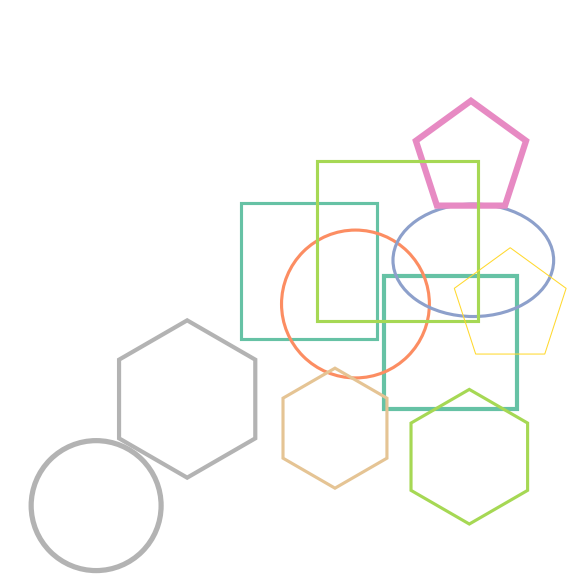[{"shape": "square", "thickness": 1.5, "radius": 0.59, "center": [0.535, 0.53]}, {"shape": "square", "thickness": 2, "radius": 0.58, "center": [0.779, 0.405]}, {"shape": "circle", "thickness": 1.5, "radius": 0.64, "center": [0.616, 0.473]}, {"shape": "oval", "thickness": 1.5, "radius": 0.7, "center": [0.82, 0.548]}, {"shape": "pentagon", "thickness": 3, "radius": 0.5, "center": [0.815, 0.724]}, {"shape": "square", "thickness": 1.5, "radius": 0.69, "center": [0.688, 0.581]}, {"shape": "hexagon", "thickness": 1.5, "radius": 0.58, "center": [0.813, 0.208]}, {"shape": "pentagon", "thickness": 0.5, "radius": 0.51, "center": [0.883, 0.468]}, {"shape": "hexagon", "thickness": 1.5, "radius": 0.52, "center": [0.58, 0.258]}, {"shape": "hexagon", "thickness": 2, "radius": 0.68, "center": [0.324, 0.308]}, {"shape": "circle", "thickness": 2.5, "radius": 0.56, "center": [0.166, 0.124]}]